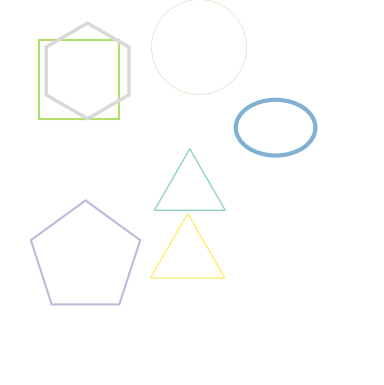[{"shape": "triangle", "thickness": 1, "radius": 0.53, "center": [0.493, 0.507]}, {"shape": "pentagon", "thickness": 1.5, "radius": 0.75, "center": [0.222, 0.33]}, {"shape": "oval", "thickness": 3, "radius": 0.52, "center": [0.716, 0.668]}, {"shape": "square", "thickness": 1.5, "radius": 0.52, "center": [0.206, 0.794]}, {"shape": "hexagon", "thickness": 2.5, "radius": 0.62, "center": [0.227, 0.816]}, {"shape": "circle", "thickness": 0.5, "radius": 0.62, "center": [0.517, 0.878]}, {"shape": "triangle", "thickness": 1, "radius": 0.56, "center": [0.488, 0.334]}]